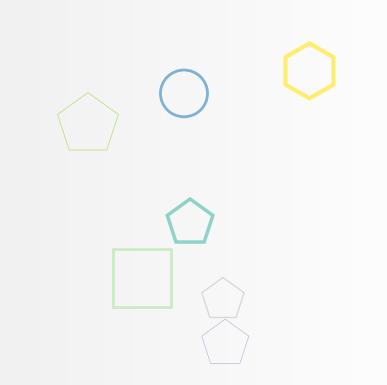[{"shape": "pentagon", "thickness": 2.5, "radius": 0.31, "center": [0.491, 0.421]}, {"shape": "pentagon", "thickness": 0.5, "radius": 0.32, "center": [0.581, 0.107]}, {"shape": "circle", "thickness": 2, "radius": 0.3, "center": [0.475, 0.757]}, {"shape": "pentagon", "thickness": 0.5, "radius": 0.41, "center": [0.227, 0.677]}, {"shape": "pentagon", "thickness": 1, "radius": 0.29, "center": [0.575, 0.222]}, {"shape": "square", "thickness": 2, "radius": 0.38, "center": [0.366, 0.277]}, {"shape": "hexagon", "thickness": 3, "radius": 0.36, "center": [0.799, 0.816]}]